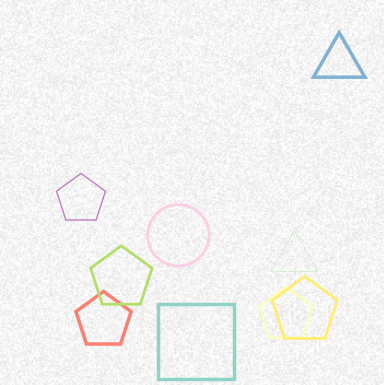[{"shape": "square", "thickness": 2.5, "radius": 0.49, "center": [0.51, 0.113]}, {"shape": "pentagon", "thickness": 1.5, "radius": 0.36, "center": [0.743, 0.182]}, {"shape": "pentagon", "thickness": 2.5, "radius": 0.38, "center": [0.269, 0.167]}, {"shape": "triangle", "thickness": 2.5, "radius": 0.39, "center": [0.881, 0.838]}, {"shape": "pentagon", "thickness": 2, "radius": 0.42, "center": [0.315, 0.278]}, {"shape": "circle", "thickness": 2, "radius": 0.4, "center": [0.463, 0.389]}, {"shape": "pentagon", "thickness": 1, "radius": 0.33, "center": [0.21, 0.483]}, {"shape": "triangle", "thickness": 0.5, "radius": 0.35, "center": [0.765, 0.33]}, {"shape": "pentagon", "thickness": 2, "radius": 0.44, "center": [0.792, 0.193]}]